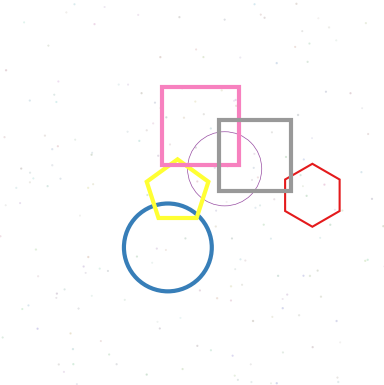[{"shape": "hexagon", "thickness": 1.5, "radius": 0.41, "center": [0.811, 0.493]}, {"shape": "circle", "thickness": 3, "radius": 0.57, "center": [0.436, 0.357]}, {"shape": "circle", "thickness": 0.5, "radius": 0.48, "center": [0.583, 0.562]}, {"shape": "pentagon", "thickness": 3, "radius": 0.42, "center": [0.461, 0.502]}, {"shape": "square", "thickness": 3, "radius": 0.5, "center": [0.521, 0.673]}, {"shape": "square", "thickness": 3, "radius": 0.47, "center": [0.663, 0.596]}]